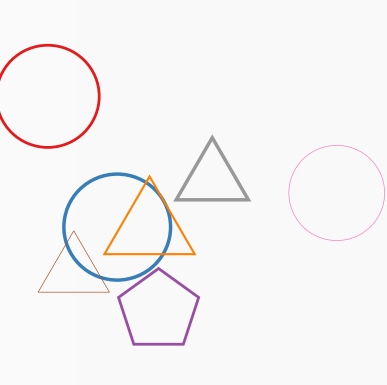[{"shape": "circle", "thickness": 2, "radius": 0.66, "center": [0.123, 0.75]}, {"shape": "circle", "thickness": 2.5, "radius": 0.69, "center": [0.303, 0.41]}, {"shape": "pentagon", "thickness": 2, "radius": 0.54, "center": [0.409, 0.194]}, {"shape": "triangle", "thickness": 1.5, "radius": 0.67, "center": [0.386, 0.407]}, {"shape": "triangle", "thickness": 0.5, "radius": 0.53, "center": [0.19, 0.294]}, {"shape": "circle", "thickness": 0.5, "radius": 0.62, "center": [0.869, 0.499]}, {"shape": "triangle", "thickness": 2.5, "radius": 0.54, "center": [0.548, 0.535]}]